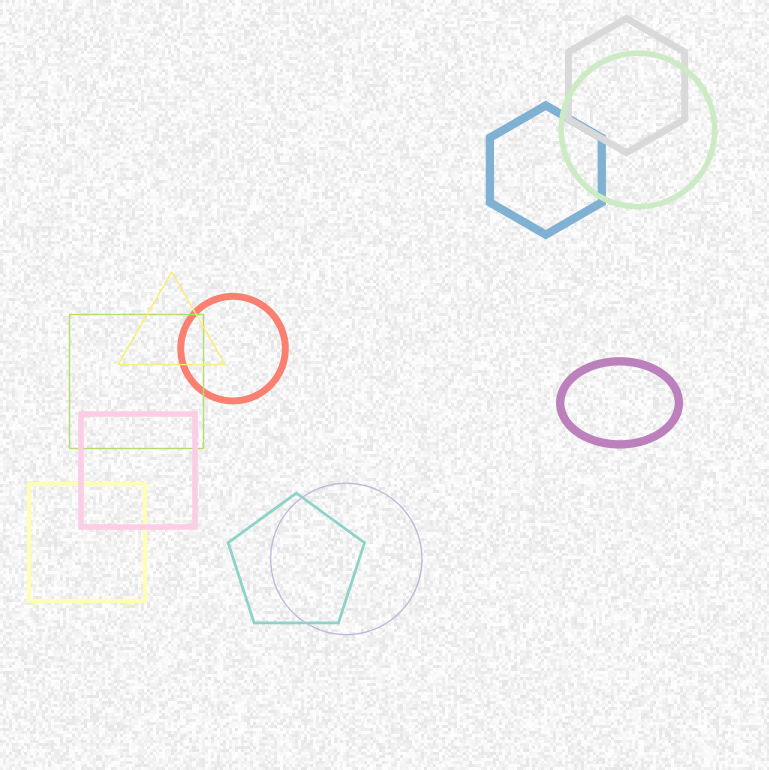[{"shape": "pentagon", "thickness": 1, "radius": 0.47, "center": [0.385, 0.266]}, {"shape": "square", "thickness": 1.5, "radius": 0.38, "center": [0.113, 0.295]}, {"shape": "circle", "thickness": 0.5, "radius": 0.49, "center": [0.45, 0.274]}, {"shape": "circle", "thickness": 2.5, "radius": 0.34, "center": [0.303, 0.547]}, {"shape": "hexagon", "thickness": 3, "radius": 0.42, "center": [0.709, 0.779]}, {"shape": "square", "thickness": 0.5, "radius": 0.43, "center": [0.177, 0.505]}, {"shape": "square", "thickness": 2, "radius": 0.37, "center": [0.179, 0.389]}, {"shape": "hexagon", "thickness": 2.5, "radius": 0.44, "center": [0.814, 0.889]}, {"shape": "oval", "thickness": 3, "radius": 0.39, "center": [0.805, 0.477]}, {"shape": "circle", "thickness": 2, "radius": 0.5, "center": [0.829, 0.831]}, {"shape": "triangle", "thickness": 0.5, "radius": 0.4, "center": [0.223, 0.567]}]